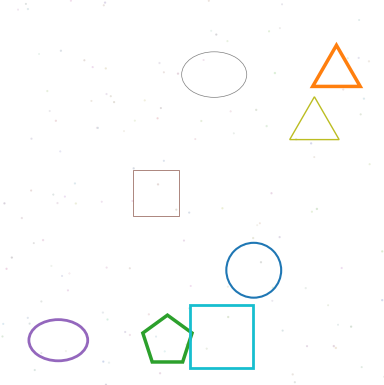[{"shape": "circle", "thickness": 1.5, "radius": 0.36, "center": [0.659, 0.298]}, {"shape": "triangle", "thickness": 2.5, "radius": 0.36, "center": [0.874, 0.811]}, {"shape": "pentagon", "thickness": 2.5, "radius": 0.34, "center": [0.435, 0.114]}, {"shape": "oval", "thickness": 2, "radius": 0.38, "center": [0.151, 0.116]}, {"shape": "square", "thickness": 0.5, "radius": 0.3, "center": [0.405, 0.498]}, {"shape": "oval", "thickness": 0.5, "radius": 0.42, "center": [0.556, 0.806]}, {"shape": "triangle", "thickness": 1, "radius": 0.37, "center": [0.817, 0.674]}, {"shape": "square", "thickness": 2, "radius": 0.4, "center": [0.575, 0.126]}]